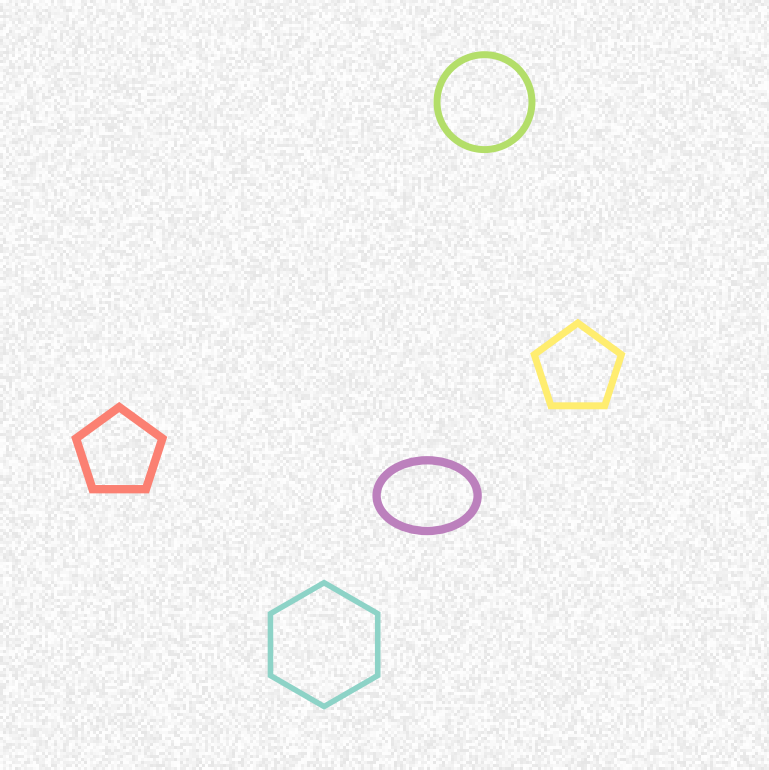[{"shape": "hexagon", "thickness": 2, "radius": 0.4, "center": [0.421, 0.163]}, {"shape": "pentagon", "thickness": 3, "radius": 0.29, "center": [0.155, 0.412]}, {"shape": "circle", "thickness": 2.5, "radius": 0.31, "center": [0.629, 0.867]}, {"shape": "oval", "thickness": 3, "radius": 0.33, "center": [0.555, 0.356]}, {"shape": "pentagon", "thickness": 2.5, "radius": 0.3, "center": [0.75, 0.521]}]